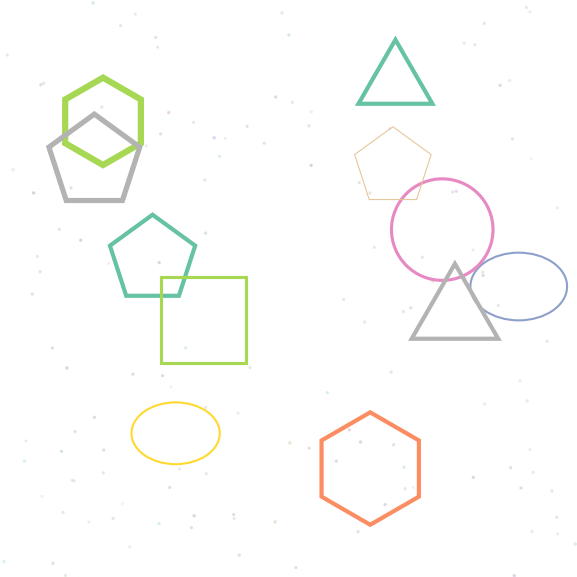[{"shape": "triangle", "thickness": 2, "radius": 0.37, "center": [0.685, 0.856]}, {"shape": "pentagon", "thickness": 2, "radius": 0.39, "center": [0.264, 0.55]}, {"shape": "hexagon", "thickness": 2, "radius": 0.49, "center": [0.641, 0.188]}, {"shape": "oval", "thickness": 1, "radius": 0.42, "center": [0.898, 0.503]}, {"shape": "circle", "thickness": 1.5, "radius": 0.44, "center": [0.766, 0.602]}, {"shape": "square", "thickness": 1.5, "radius": 0.37, "center": [0.352, 0.445]}, {"shape": "hexagon", "thickness": 3, "radius": 0.38, "center": [0.178, 0.789]}, {"shape": "oval", "thickness": 1, "radius": 0.38, "center": [0.304, 0.249]}, {"shape": "pentagon", "thickness": 0.5, "radius": 0.35, "center": [0.68, 0.71]}, {"shape": "triangle", "thickness": 2, "radius": 0.43, "center": [0.788, 0.456]}, {"shape": "pentagon", "thickness": 2.5, "radius": 0.41, "center": [0.163, 0.719]}]